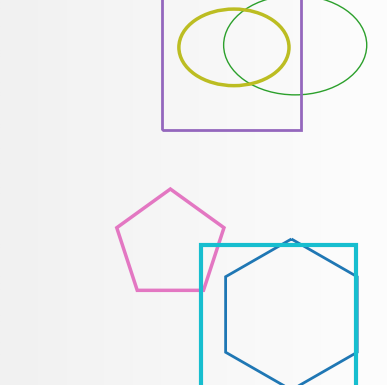[{"shape": "hexagon", "thickness": 2, "radius": 0.98, "center": [0.752, 0.183]}, {"shape": "oval", "thickness": 1, "radius": 0.92, "center": [0.762, 0.883]}, {"shape": "square", "thickness": 2, "radius": 0.9, "center": [0.596, 0.843]}, {"shape": "pentagon", "thickness": 2.5, "radius": 0.73, "center": [0.44, 0.364]}, {"shape": "oval", "thickness": 2.5, "radius": 0.71, "center": [0.604, 0.877]}, {"shape": "square", "thickness": 3, "radius": 1.0, "center": [0.718, 0.164]}]